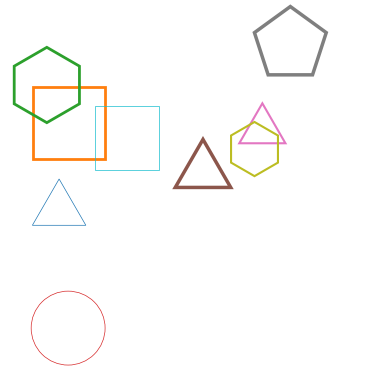[{"shape": "triangle", "thickness": 0.5, "radius": 0.4, "center": [0.154, 0.455]}, {"shape": "square", "thickness": 2, "radius": 0.47, "center": [0.18, 0.68]}, {"shape": "hexagon", "thickness": 2, "radius": 0.49, "center": [0.122, 0.779]}, {"shape": "circle", "thickness": 0.5, "radius": 0.48, "center": [0.177, 0.148]}, {"shape": "triangle", "thickness": 2.5, "radius": 0.42, "center": [0.527, 0.555]}, {"shape": "triangle", "thickness": 1.5, "radius": 0.35, "center": [0.681, 0.662]}, {"shape": "pentagon", "thickness": 2.5, "radius": 0.49, "center": [0.754, 0.885]}, {"shape": "hexagon", "thickness": 1.5, "radius": 0.35, "center": [0.661, 0.613]}, {"shape": "square", "thickness": 0.5, "radius": 0.42, "center": [0.33, 0.641]}]